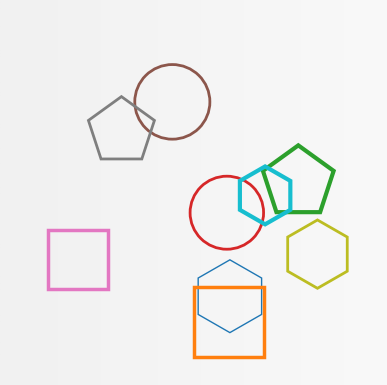[{"shape": "hexagon", "thickness": 1, "radius": 0.47, "center": [0.593, 0.231]}, {"shape": "square", "thickness": 2.5, "radius": 0.45, "center": [0.591, 0.163]}, {"shape": "pentagon", "thickness": 3, "radius": 0.48, "center": [0.77, 0.527]}, {"shape": "circle", "thickness": 2, "radius": 0.47, "center": [0.585, 0.448]}, {"shape": "circle", "thickness": 2, "radius": 0.48, "center": [0.445, 0.735]}, {"shape": "square", "thickness": 2.5, "radius": 0.39, "center": [0.201, 0.326]}, {"shape": "pentagon", "thickness": 2, "radius": 0.45, "center": [0.313, 0.66]}, {"shape": "hexagon", "thickness": 2, "radius": 0.44, "center": [0.819, 0.34]}, {"shape": "hexagon", "thickness": 3, "radius": 0.38, "center": [0.684, 0.493]}]